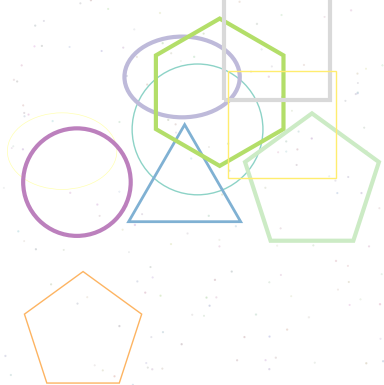[{"shape": "circle", "thickness": 1, "radius": 0.85, "center": [0.513, 0.664]}, {"shape": "oval", "thickness": 0.5, "radius": 0.71, "center": [0.161, 0.607]}, {"shape": "oval", "thickness": 3, "radius": 0.75, "center": [0.473, 0.8]}, {"shape": "triangle", "thickness": 2, "radius": 0.84, "center": [0.48, 0.508]}, {"shape": "pentagon", "thickness": 1, "radius": 0.8, "center": [0.216, 0.135]}, {"shape": "hexagon", "thickness": 3, "radius": 0.96, "center": [0.571, 0.76]}, {"shape": "square", "thickness": 3, "radius": 0.69, "center": [0.719, 0.878]}, {"shape": "circle", "thickness": 3, "radius": 0.7, "center": [0.2, 0.527]}, {"shape": "pentagon", "thickness": 3, "radius": 0.91, "center": [0.81, 0.523]}, {"shape": "square", "thickness": 1, "radius": 0.7, "center": [0.733, 0.677]}]